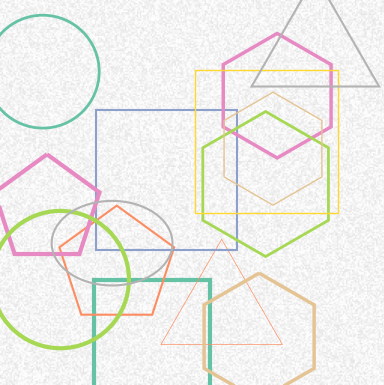[{"shape": "circle", "thickness": 2, "radius": 0.73, "center": [0.111, 0.814]}, {"shape": "square", "thickness": 3, "radius": 0.76, "center": [0.394, 0.12]}, {"shape": "pentagon", "thickness": 1.5, "radius": 0.78, "center": [0.303, 0.309]}, {"shape": "triangle", "thickness": 0.5, "radius": 0.91, "center": [0.576, 0.196]}, {"shape": "square", "thickness": 1.5, "radius": 0.91, "center": [0.433, 0.532]}, {"shape": "hexagon", "thickness": 2.5, "radius": 0.81, "center": [0.72, 0.751]}, {"shape": "pentagon", "thickness": 3, "radius": 0.72, "center": [0.122, 0.456]}, {"shape": "hexagon", "thickness": 2, "radius": 0.94, "center": [0.69, 0.522]}, {"shape": "circle", "thickness": 3, "radius": 0.89, "center": [0.157, 0.274]}, {"shape": "square", "thickness": 1, "radius": 0.93, "center": [0.692, 0.633]}, {"shape": "hexagon", "thickness": 1, "radius": 0.73, "center": [0.709, 0.614]}, {"shape": "hexagon", "thickness": 2.5, "radius": 0.82, "center": [0.673, 0.126]}, {"shape": "oval", "thickness": 1.5, "radius": 0.78, "center": [0.291, 0.368]}, {"shape": "triangle", "thickness": 1.5, "radius": 0.96, "center": [0.819, 0.871]}]